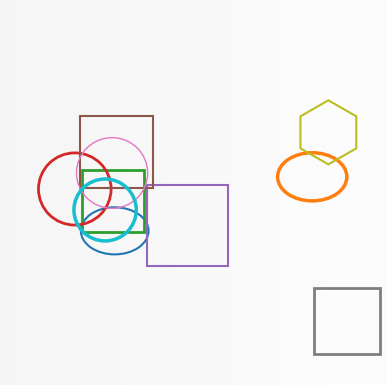[{"shape": "oval", "thickness": 1.5, "radius": 0.44, "center": [0.296, 0.4]}, {"shape": "oval", "thickness": 2.5, "radius": 0.45, "center": [0.806, 0.541]}, {"shape": "square", "thickness": 2, "radius": 0.4, "center": [0.291, 0.478]}, {"shape": "circle", "thickness": 2, "radius": 0.47, "center": [0.193, 0.509]}, {"shape": "square", "thickness": 1.5, "radius": 0.53, "center": [0.484, 0.415]}, {"shape": "square", "thickness": 1.5, "radius": 0.47, "center": [0.301, 0.605]}, {"shape": "circle", "thickness": 1, "radius": 0.46, "center": [0.289, 0.551]}, {"shape": "square", "thickness": 2, "radius": 0.43, "center": [0.896, 0.165]}, {"shape": "hexagon", "thickness": 1.5, "radius": 0.42, "center": [0.847, 0.656]}, {"shape": "circle", "thickness": 2.5, "radius": 0.4, "center": [0.271, 0.455]}]